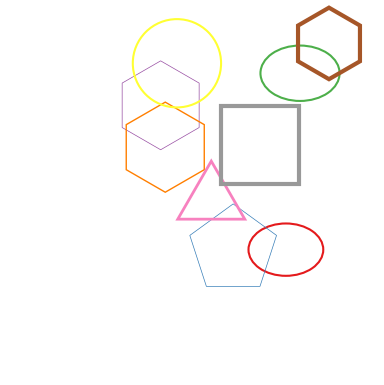[{"shape": "oval", "thickness": 1.5, "radius": 0.49, "center": [0.743, 0.352]}, {"shape": "pentagon", "thickness": 0.5, "radius": 0.59, "center": [0.606, 0.352]}, {"shape": "oval", "thickness": 1.5, "radius": 0.51, "center": [0.779, 0.81]}, {"shape": "hexagon", "thickness": 0.5, "radius": 0.58, "center": [0.417, 0.726]}, {"shape": "hexagon", "thickness": 1, "radius": 0.58, "center": [0.429, 0.618]}, {"shape": "circle", "thickness": 1.5, "radius": 0.57, "center": [0.46, 0.836]}, {"shape": "hexagon", "thickness": 3, "radius": 0.46, "center": [0.855, 0.887]}, {"shape": "triangle", "thickness": 2, "radius": 0.5, "center": [0.549, 0.481]}, {"shape": "square", "thickness": 3, "radius": 0.51, "center": [0.675, 0.623]}]